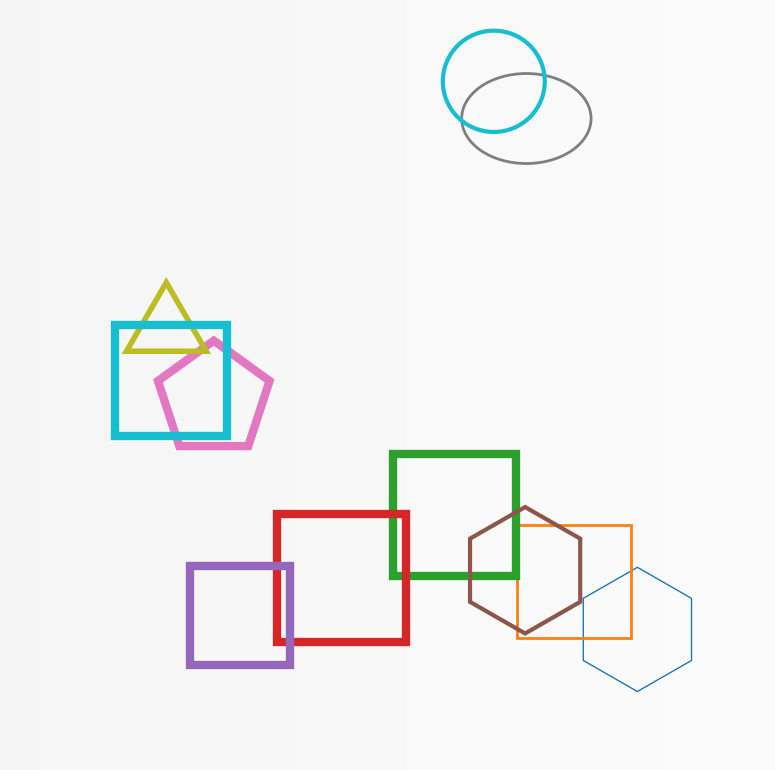[{"shape": "hexagon", "thickness": 0.5, "radius": 0.4, "center": [0.822, 0.183]}, {"shape": "square", "thickness": 1, "radius": 0.37, "center": [0.741, 0.245]}, {"shape": "square", "thickness": 3, "radius": 0.4, "center": [0.586, 0.331]}, {"shape": "square", "thickness": 3, "radius": 0.42, "center": [0.44, 0.249]}, {"shape": "square", "thickness": 3, "radius": 0.32, "center": [0.31, 0.2]}, {"shape": "hexagon", "thickness": 1.5, "radius": 0.41, "center": [0.678, 0.259]}, {"shape": "pentagon", "thickness": 3, "radius": 0.38, "center": [0.276, 0.482]}, {"shape": "oval", "thickness": 1, "radius": 0.42, "center": [0.679, 0.846]}, {"shape": "triangle", "thickness": 2, "radius": 0.3, "center": [0.215, 0.574]}, {"shape": "square", "thickness": 3, "radius": 0.36, "center": [0.22, 0.506]}, {"shape": "circle", "thickness": 1.5, "radius": 0.33, "center": [0.637, 0.894]}]